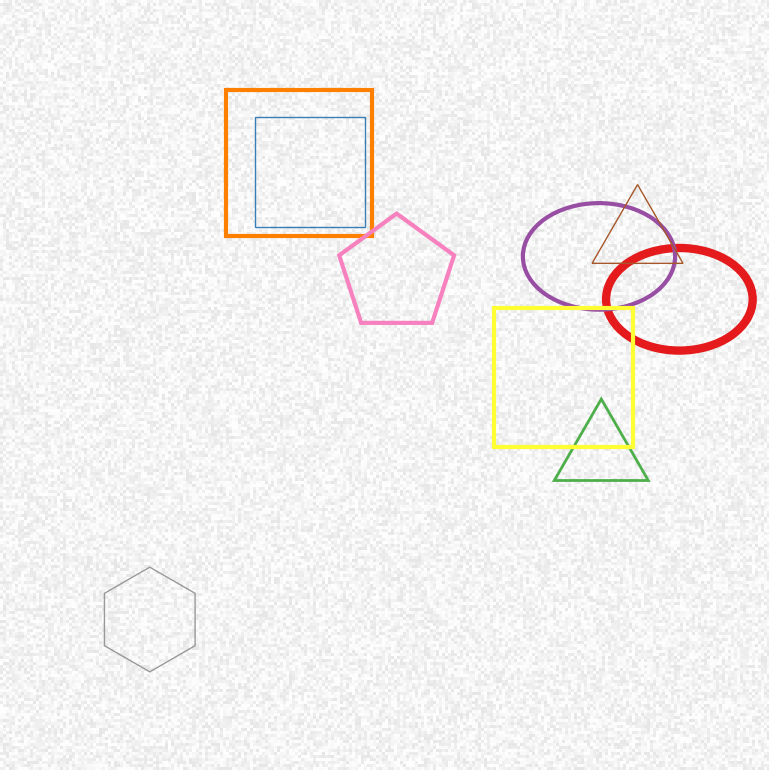[{"shape": "oval", "thickness": 3, "radius": 0.48, "center": [0.882, 0.611]}, {"shape": "square", "thickness": 0.5, "radius": 0.36, "center": [0.402, 0.777]}, {"shape": "triangle", "thickness": 1, "radius": 0.35, "center": [0.781, 0.411]}, {"shape": "oval", "thickness": 1.5, "radius": 0.49, "center": [0.778, 0.667]}, {"shape": "square", "thickness": 1.5, "radius": 0.47, "center": [0.389, 0.788]}, {"shape": "square", "thickness": 1.5, "radius": 0.45, "center": [0.732, 0.51]}, {"shape": "triangle", "thickness": 0.5, "radius": 0.34, "center": [0.828, 0.692]}, {"shape": "pentagon", "thickness": 1.5, "radius": 0.39, "center": [0.515, 0.644]}, {"shape": "hexagon", "thickness": 0.5, "radius": 0.34, "center": [0.195, 0.195]}]